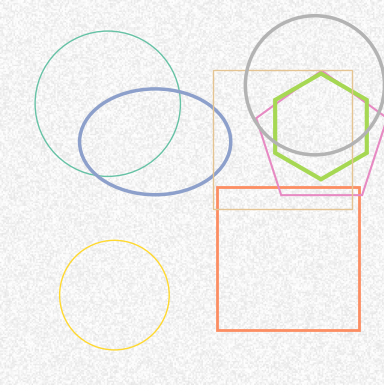[{"shape": "circle", "thickness": 1, "radius": 0.94, "center": [0.28, 0.731]}, {"shape": "square", "thickness": 2, "radius": 0.93, "center": [0.748, 0.328]}, {"shape": "oval", "thickness": 2.5, "radius": 0.98, "center": [0.403, 0.632]}, {"shape": "pentagon", "thickness": 1.5, "radius": 0.89, "center": [0.836, 0.638]}, {"shape": "hexagon", "thickness": 3, "radius": 0.69, "center": [0.834, 0.672]}, {"shape": "circle", "thickness": 1, "radius": 0.71, "center": [0.297, 0.233]}, {"shape": "square", "thickness": 1, "radius": 0.9, "center": [0.733, 0.638]}, {"shape": "circle", "thickness": 2.5, "radius": 0.9, "center": [0.818, 0.778]}]